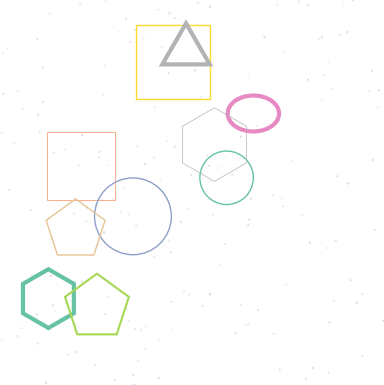[{"shape": "circle", "thickness": 1, "radius": 0.35, "center": [0.589, 0.538]}, {"shape": "hexagon", "thickness": 3, "radius": 0.38, "center": [0.126, 0.224]}, {"shape": "square", "thickness": 0.5, "radius": 0.44, "center": [0.21, 0.569]}, {"shape": "circle", "thickness": 1, "radius": 0.5, "center": [0.345, 0.438]}, {"shape": "oval", "thickness": 3, "radius": 0.33, "center": [0.658, 0.705]}, {"shape": "pentagon", "thickness": 1.5, "radius": 0.44, "center": [0.252, 0.202]}, {"shape": "square", "thickness": 1, "radius": 0.48, "center": [0.449, 0.839]}, {"shape": "pentagon", "thickness": 1, "radius": 0.4, "center": [0.196, 0.403]}, {"shape": "hexagon", "thickness": 0.5, "radius": 0.48, "center": [0.557, 0.624]}, {"shape": "triangle", "thickness": 3, "radius": 0.36, "center": [0.483, 0.868]}]